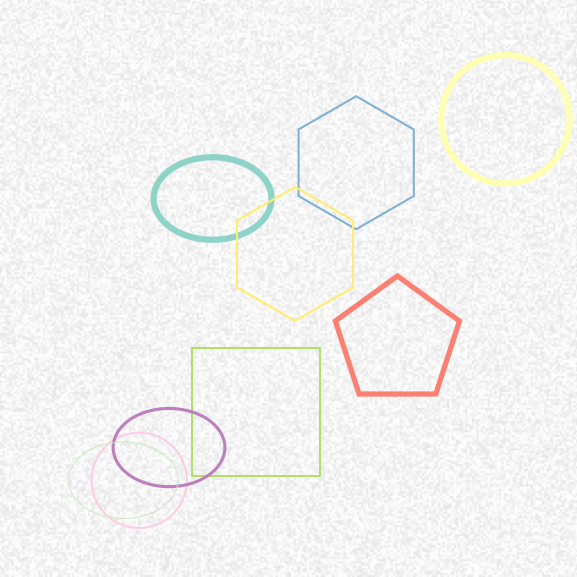[{"shape": "oval", "thickness": 3, "radius": 0.51, "center": [0.368, 0.655]}, {"shape": "circle", "thickness": 3, "radius": 0.56, "center": [0.875, 0.793]}, {"shape": "pentagon", "thickness": 2.5, "radius": 0.57, "center": [0.688, 0.408]}, {"shape": "hexagon", "thickness": 1, "radius": 0.58, "center": [0.617, 0.717]}, {"shape": "square", "thickness": 1, "radius": 0.56, "center": [0.443, 0.285]}, {"shape": "circle", "thickness": 1, "radius": 0.41, "center": [0.241, 0.167]}, {"shape": "oval", "thickness": 1.5, "radius": 0.48, "center": [0.293, 0.224]}, {"shape": "oval", "thickness": 0.5, "radius": 0.47, "center": [0.214, 0.168]}, {"shape": "hexagon", "thickness": 1, "radius": 0.58, "center": [0.511, 0.559]}]